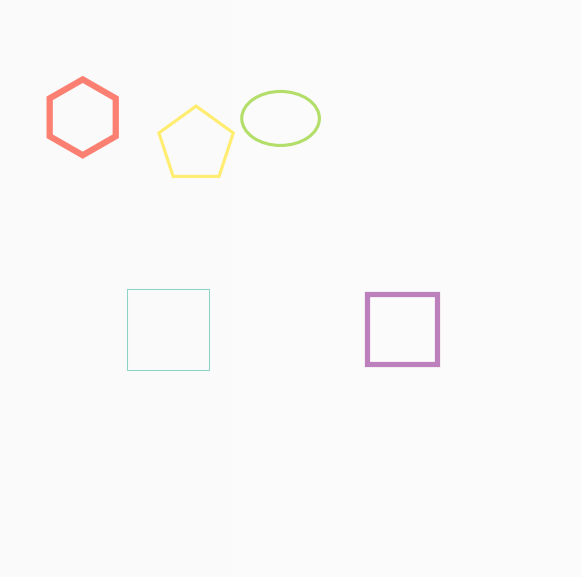[{"shape": "square", "thickness": 0.5, "radius": 0.35, "center": [0.288, 0.429]}, {"shape": "hexagon", "thickness": 3, "radius": 0.33, "center": [0.142, 0.796]}, {"shape": "oval", "thickness": 1.5, "radius": 0.33, "center": [0.483, 0.794]}, {"shape": "square", "thickness": 2.5, "radius": 0.3, "center": [0.691, 0.429]}, {"shape": "pentagon", "thickness": 1.5, "radius": 0.34, "center": [0.337, 0.748]}]